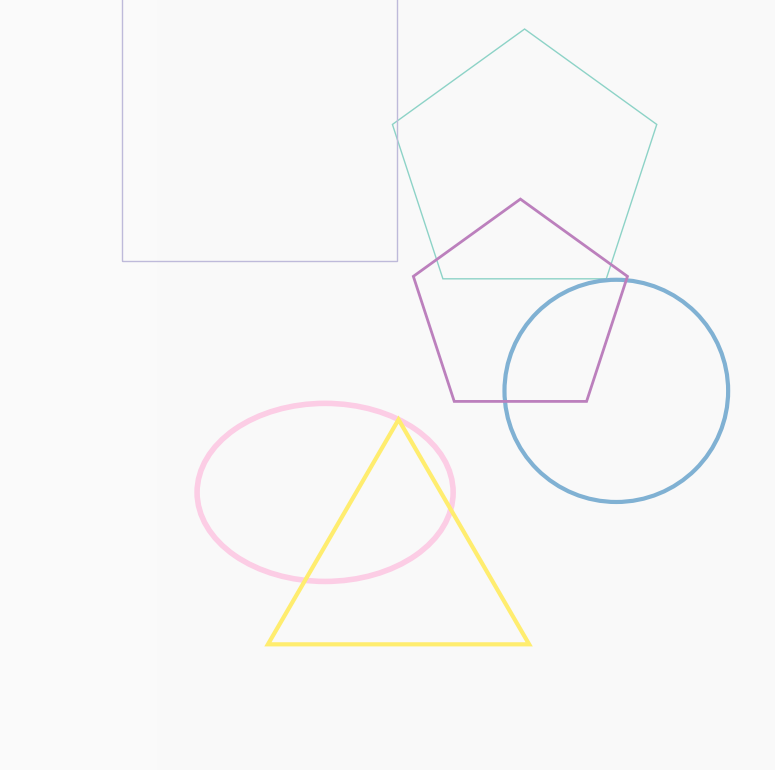[{"shape": "pentagon", "thickness": 0.5, "radius": 0.9, "center": [0.677, 0.783]}, {"shape": "square", "thickness": 0.5, "radius": 0.89, "center": [0.335, 0.839]}, {"shape": "circle", "thickness": 1.5, "radius": 0.72, "center": [0.795, 0.492]}, {"shape": "oval", "thickness": 2, "radius": 0.83, "center": [0.42, 0.361]}, {"shape": "pentagon", "thickness": 1, "radius": 0.73, "center": [0.671, 0.596]}, {"shape": "triangle", "thickness": 1.5, "radius": 0.97, "center": [0.514, 0.261]}]